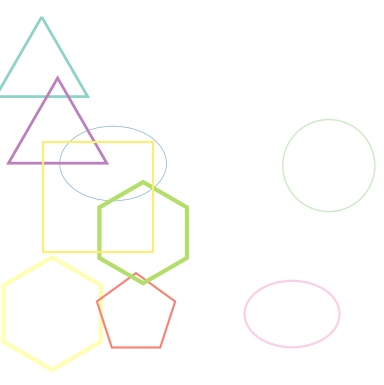[{"shape": "triangle", "thickness": 2, "radius": 0.69, "center": [0.108, 0.818]}, {"shape": "hexagon", "thickness": 3, "radius": 0.73, "center": [0.136, 0.186]}, {"shape": "pentagon", "thickness": 1.5, "radius": 0.53, "center": [0.353, 0.184]}, {"shape": "oval", "thickness": 0.5, "radius": 0.69, "center": [0.294, 0.575]}, {"shape": "hexagon", "thickness": 3, "radius": 0.66, "center": [0.372, 0.396]}, {"shape": "oval", "thickness": 1.5, "radius": 0.62, "center": [0.759, 0.184]}, {"shape": "triangle", "thickness": 2, "radius": 0.74, "center": [0.15, 0.65]}, {"shape": "circle", "thickness": 1, "radius": 0.6, "center": [0.854, 0.57]}, {"shape": "square", "thickness": 1.5, "radius": 0.71, "center": [0.254, 0.488]}]